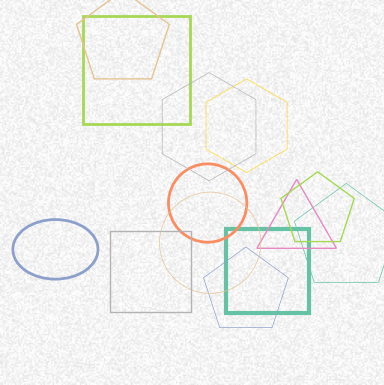[{"shape": "pentagon", "thickness": 0.5, "radius": 0.71, "center": [0.9, 0.382]}, {"shape": "square", "thickness": 3, "radius": 0.54, "center": [0.694, 0.296]}, {"shape": "circle", "thickness": 2, "radius": 0.51, "center": [0.539, 0.473]}, {"shape": "pentagon", "thickness": 0.5, "radius": 0.58, "center": [0.639, 0.243]}, {"shape": "oval", "thickness": 2, "radius": 0.55, "center": [0.144, 0.352]}, {"shape": "triangle", "thickness": 1, "radius": 0.6, "center": [0.771, 0.415]}, {"shape": "square", "thickness": 2, "radius": 0.7, "center": [0.355, 0.818]}, {"shape": "pentagon", "thickness": 1, "radius": 0.5, "center": [0.825, 0.454]}, {"shape": "hexagon", "thickness": 0.5, "radius": 0.61, "center": [0.64, 0.674]}, {"shape": "pentagon", "thickness": 1, "radius": 0.63, "center": [0.319, 0.898]}, {"shape": "circle", "thickness": 0.5, "radius": 0.66, "center": [0.546, 0.369]}, {"shape": "hexagon", "thickness": 0.5, "radius": 0.7, "center": [0.543, 0.671]}, {"shape": "square", "thickness": 1, "radius": 0.53, "center": [0.391, 0.294]}]